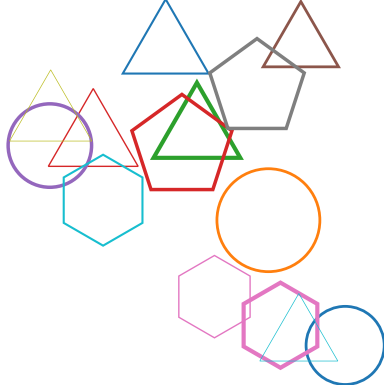[{"shape": "triangle", "thickness": 1.5, "radius": 0.64, "center": [0.43, 0.873]}, {"shape": "circle", "thickness": 2, "radius": 0.51, "center": [0.896, 0.103]}, {"shape": "circle", "thickness": 2, "radius": 0.67, "center": [0.697, 0.428]}, {"shape": "triangle", "thickness": 3, "radius": 0.65, "center": [0.512, 0.655]}, {"shape": "pentagon", "thickness": 2.5, "radius": 0.68, "center": [0.473, 0.618]}, {"shape": "triangle", "thickness": 1, "radius": 0.67, "center": [0.242, 0.635]}, {"shape": "circle", "thickness": 2.5, "radius": 0.54, "center": [0.13, 0.622]}, {"shape": "triangle", "thickness": 2, "radius": 0.57, "center": [0.781, 0.883]}, {"shape": "hexagon", "thickness": 1, "radius": 0.53, "center": [0.557, 0.229]}, {"shape": "hexagon", "thickness": 3, "radius": 0.55, "center": [0.729, 0.155]}, {"shape": "pentagon", "thickness": 2.5, "radius": 0.64, "center": [0.668, 0.771]}, {"shape": "triangle", "thickness": 0.5, "radius": 0.62, "center": [0.132, 0.695]}, {"shape": "hexagon", "thickness": 1.5, "radius": 0.59, "center": [0.268, 0.48]}, {"shape": "triangle", "thickness": 0.5, "radius": 0.59, "center": [0.776, 0.121]}]